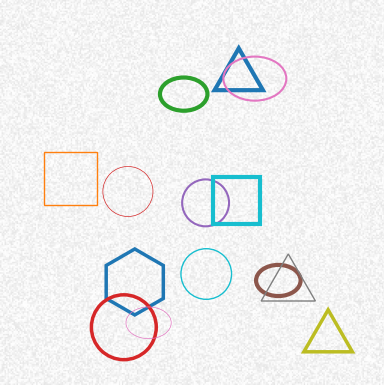[{"shape": "triangle", "thickness": 3, "radius": 0.36, "center": [0.62, 0.802]}, {"shape": "hexagon", "thickness": 2.5, "radius": 0.43, "center": [0.35, 0.268]}, {"shape": "square", "thickness": 1, "radius": 0.34, "center": [0.184, 0.536]}, {"shape": "oval", "thickness": 3, "radius": 0.31, "center": [0.477, 0.756]}, {"shape": "circle", "thickness": 2.5, "radius": 0.42, "center": [0.322, 0.15]}, {"shape": "circle", "thickness": 0.5, "radius": 0.33, "center": [0.332, 0.503]}, {"shape": "circle", "thickness": 1.5, "radius": 0.3, "center": [0.534, 0.473]}, {"shape": "oval", "thickness": 3, "radius": 0.29, "center": [0.723, 0.271]}, {"shape": "oval", "thickness": 1.5, "radius": 0.41, "center": [0.662, 0.796]}, {"shape": "oval", "thickness": 0.5, "radius": 0.29, "center": [0.386, 0.162]}, {"shape": "triangle", "thickness": 1, "radius": 0.41, "center": [0.749, 0.259]}, {"shape": "triangle", "thickness": 2.5, "radius": 0.36, "center": [0.852, 0.123]}, {"shape": "circle", "thickness": 1, "radius": 0.33, "center": [0.536, 0.288]}, {"shape": "square", "thickness": 3, "radius": 0.31, "center": [0.614, 0.478]}]